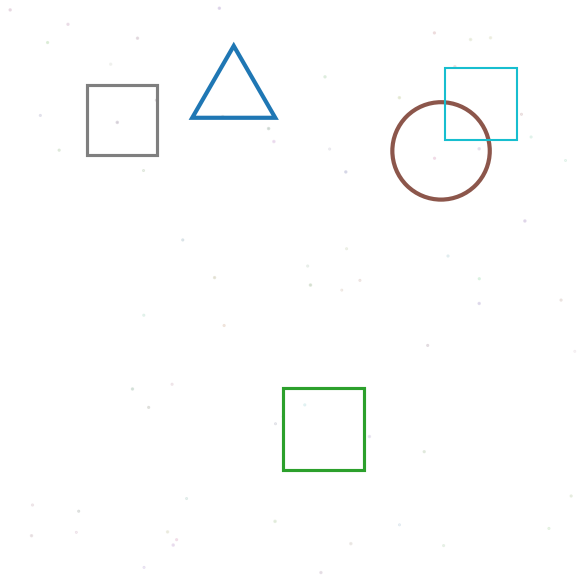[{"shape": "triangle", "thickness": 2, "radius": 0.41, "center": [0.405, 0.837]}, {"shape": "square", "thickness": 1.5, "radius": 0.35, "center": [0.56, 0.256]}, {"shape": "circle", "thickness": 2, "radius": 0.42, "center": [0.764, 0.738]}, {"shape": "square", "thickness": 1.5, "radius": 0.3, "center": [0.211, 0.791]}, {"shape": "square", "thickness": 1, "radius": 0.31, "center": [0.833, 0.82]}]